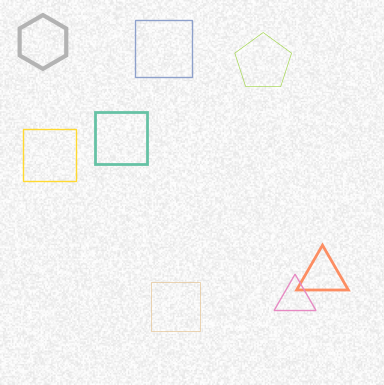[{"shape": "square", "thickness": 2, "radius": 0.34, "center": [0.314, 0.641]}, {"shape": "triangle", "thickness": 2, "radius": 0.39, "center": [0.838, 0.286]}, {"shape": "square", "thickness": 1, "radius": 0.37, "center": [0.425, 0.873]}, {"shape": "triangle", "thickness": 1, "radius": 0.31, "center": [0.766, 0.225]}, {"shape": "pentagon", "thickness": 0.5, "radius": 0.39, "center": [0.684, 0.838]}, {"shape": "square", "thickness": 1, "radius": 0.34, "center": [0.129, 0.597]}, {"shape": "square", "thickness": 0.5, "radius": 0.32, "center": [0.456, 0.205]}, {"shape": "hexagon", "thickness": 3, "radius": 0.35, "center": [0.112, 0.891]}]